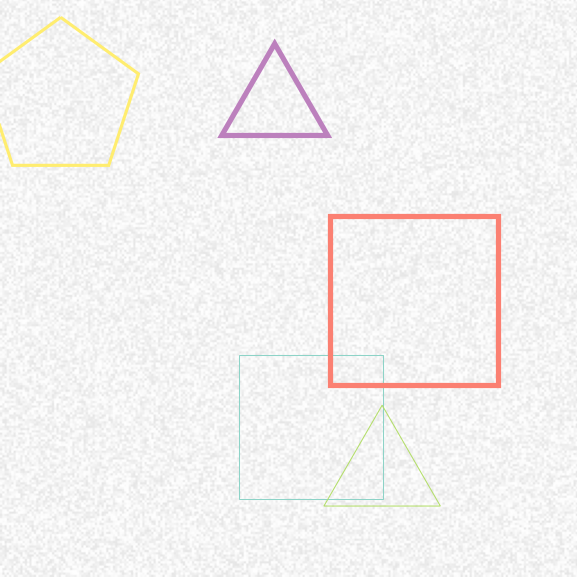[{"shape": "square", "thickness": 0.5, "radius": 0.62, "center": [0.539, 0.26]}, {"shape": "square", "thickness": 2.5, "radius": 0.73, "center": [0.717, 0.479]}, {"shape": "triangle", "thickness": 0.5, "radius": 0.58, "center": [0.662, 0.181]}, {"shape": "triangle", "thickness": 2.5, "radius": 0.53, "center": [0.476, 0.818]}, {"shape": "pentagon", "thickness": 1.5, "radius": 0.71, "center": [0.105, 0.827]}]